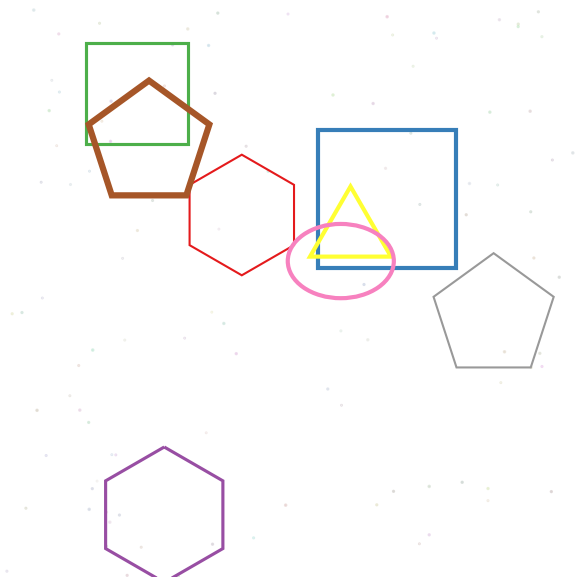[{"shape": "hexagon", "thickness": 1, "radius": 0.52, "center": [0.419, 0.627]}, {"shape": "square", "thickness": 2, "radius": 0.6, "center": [0.671, 0.655]}, {"shape": "square", "thickness": 1.5, "radius": 0.44, "center": [0.237, 0.837]}, {"shape": "hexagon", "thickness": 1.5, "radius": 0.59, "center": [0.284, 0.108]}, {"shape": "triangle", "thickness": 2, "radius": 0.4, "center": [0.607, 0.595]}, {"shape": "pentagon", "thickness": 3, "radius": 0.55, "center": [0.258, 0.75]}, {"shape": "oval", "thickness": 2, "radius": 0.46, "center": [0.59, 0.547]}, {"shape": "pentagon", "thickness": 1, "radius": 0.55, "center": [0.855, 0.451]}]